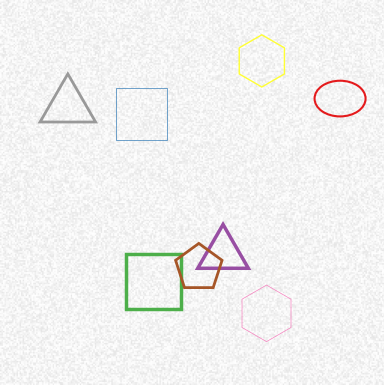[{"shape": "oval", "thickness": 1.5, "radius": 0.33, "center": [0.883, 0.744]}, {"shape": "square", "thickness": 0.5, "radius": 0.33, "center": [0.368, 0.704]}, {"shape": "square", "thickness": 2.5, "radius": 0.36, "center": [0.399, 0.268]}, {"shape": "triangle", "thickness": 2.5, "radius": 0.38, "center": [0.579, 0.341]}, {"shape": "hexagon", "thickness": 1, "radius": 0.34, "center": [0.68, 0.842]}, {"shape": "pentagon", "thickness": 2, "radius": 0.32, "center": [0.516, 0.304]}, {"shape": "hexagon", "thickness": 0.5, "radius": 0.37, "center": [0.692, 0.186]}, {"shape": "triangle", "thickness": 2, "radius": 0.42, "center": [0.176, 0.725]}]